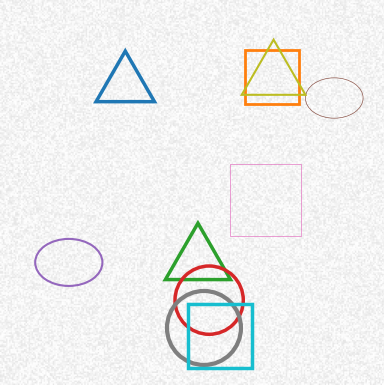[{"shape": "triangle", "thickness": 2.5, "radius": 0.44, "center": [0.325, 0.78]}, {"shape": "square", "thickness": 2, "radius": 0.36, "center": [0.706, 0.8]}, {"shape": "triangle", "thickness": 2.5, "radius": 0.49, "center": [0.514, 0.323]}, {"shape": "circle", "thickness": 2.5, "radius": 0.44, "center": [0.543, 0.22]}, {"shape": "oval", "thickness": 1.5, "radius": 0.44, "center": [0.179, 0.318]}, {"shape": "oval", "thickness": 0.5, "radius": 0.37, "center": [0.868, 0.745]}, {"shape": "square", "thickness": 0.5, "radius": 0.46, "center": [0.689, 0.48]}, {"shape": "circle", "thickness": 3, "radius": 0.48, "center": [0.53, 0.148]}, {"shape": "triangle", "thickness": 1.5, "radius": 0.48, "center": [0.711, 0.801]}, {"shape": "square", "thickness": 2.5, "radius": 0.42, "center": [0.571, 0.128]}]